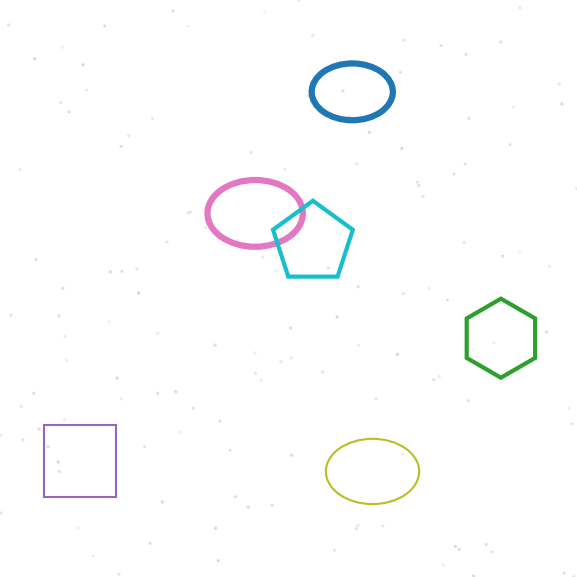[{"shape": "oval", "thickness": 3, "radius": 0.35, "center": [0.61, 0.84]}, {"shape": "hexagon", "thickness": 2, "radius": 0.34, "center": [0.867, 0.414]}, {"shape": "square", "thickness": 1, "radius": 0.31, "center": [0.139, 0.201]}, {"shape": "oval", "thickness": 3, "radius": 0.41, "center": [0.442, 0.63]}, {"shape": "oval", "thickness": 1, "radius": 0.4, "center": [0.645, 0.183]}, {"shape": "pentagon", "thickness": 2, "radius": 0.36, "center": [0.542, 0.579]}]